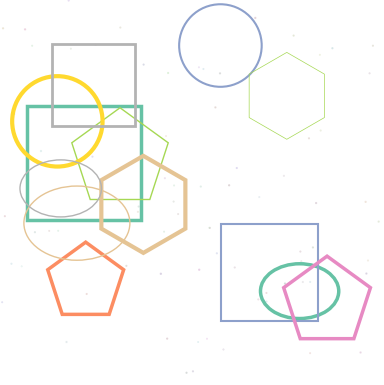[{"shape": "oval", "thickness": 2.5, "radius": 0.51, "center": [0.778, 0.244]}, {"shape": "square", "thickness": 2.5, "radius": 0.74, "center": [0.218, 0.577]}, {"shape": "pentagon", "thickness": 2.5, "radius": 0.52, "center": [0.223, 0.267]}, {"shape": "circle", "thickness": 1.5, "radius": 0.54, "center": [0.573, 0.882]}, {"shape": "square", "thickness": 1.5, "radius": 0.63, "center": [0.701, 0.292]}, {"shape": "pentagon", "thickness": 2.5, "radius": 0.59, "center": [0.85, 0.216]}, {"shape": "hexagon", "thickness": 0.5, "radius": 0.56, "center": [0.745, 0.751]}, {"shape": "pentagon", "thickness": 1, "radius": 0.66, "center": [0.312, 0.588]}, {"shape": "circle", "thickness": 3, "radius": 0.59, "center": [0.149, 0.685]}, {"shape": "hexagon", "thickness": 3, "radius": 0.63, "center": [0.372, 0.469]}, {"shape": "oval", "thickness": 1, "radius": 0.69, "center": [0.2, 0.42]}, {"shape": "square", "thickness": 2, "radius": 0.54, "center": [0.243, 0.779]}, {"shape": "oval", "thickness": 1, "radius": 0.53, "center": [0.158, 0.511]}]